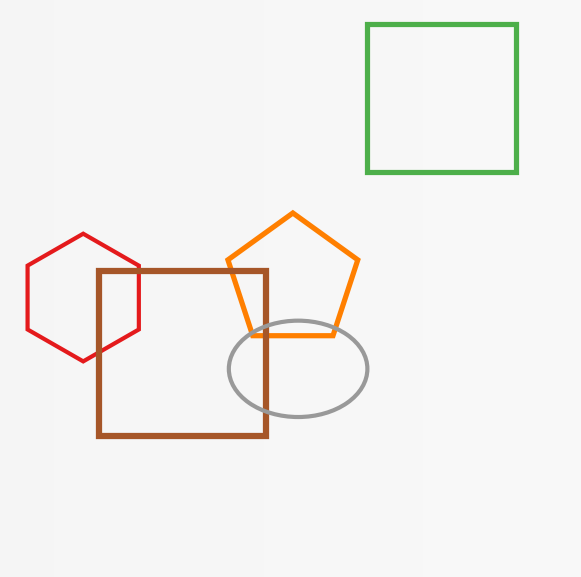[{"shape": "hexagon", "thickness": 2, "radius": 0.55, "center": [0.143, 0.484]}, {"shape": "square", "thickness": 2.5, "radius": 0.64, "center": [0.76, 0.829]}, {"shape": "pentagon", "thickness": 2.5, "radius": 0.59, "center": [0.504, 0.513]}, {"shape": "square", "thickness": 3, "radius": 0.72, "center": [0.314, 0.387]}, {"shape": "oval", "thickness": 2, "radius": 0.6, "center": [0.513, 0.36]}]